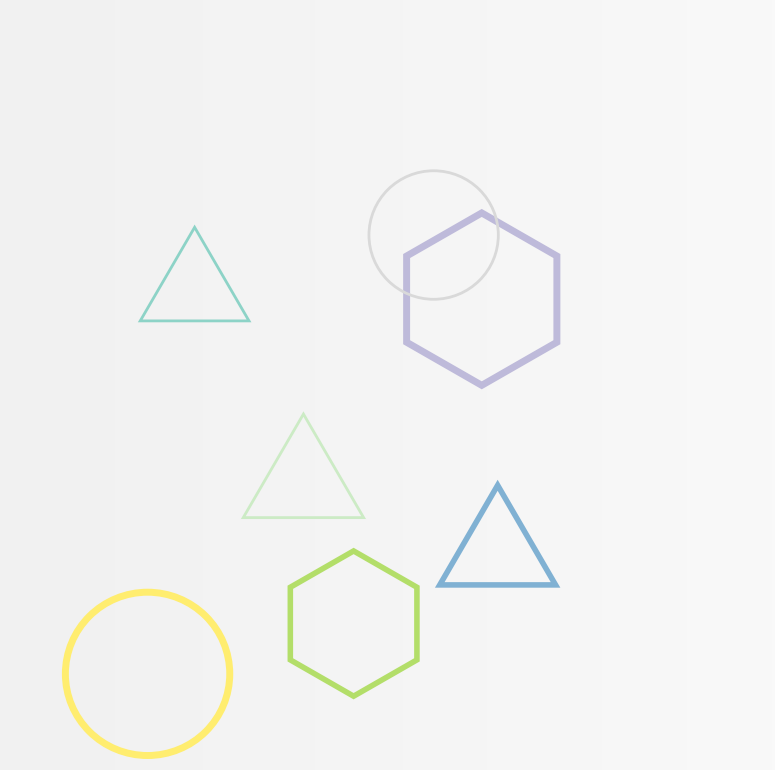[{"shape": "triangle", "thickness": 1, "radius": 0.41, "center": [0.251, 0.624]}, {"shape": "hexagon", "thickness": 2.5, "radius": 0.56, "center": [0.622, 0.612]}, {"shape": "triangle", "thickness": 2, "radius": 0.43, "center": [0.642, 0.284]}, {"shape": "hexagon", "thickness": 2, "radius": 0.47, "center": [0.456, 0.19]}, {"shape": "circle", "thickness": 1, "radius": 0.42, "center": [0.56, 0.695]}, {"shape": "triangle", "thickness": 1, "radius": 0.45, "center": [0.392, 0.373]}, {"shape": "circle", "thickness": 2.5, "radius": 0.53, "center": [0.19, 0.125]}]